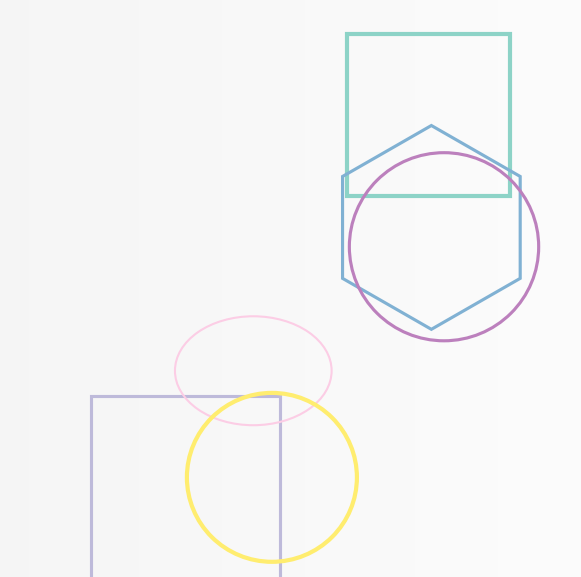[{"shape": "square", "thickness": 2, "radius": 0.7, "center": [0.737, 0.8]}, {"shape": "square", "thickness": 1.5, "radius": 0.81, "center": [0.319, 0.15]}, {"shape": "hexagon", "thickness": 1.5, "radius": 0.88, "center": [0.742, 0.605]}, {"shape": "oval", "thickness": 1, "radius": 0.67, "center": [0.436, 0.357]}, {"shape": "circle", "thickness": 1.5, "radius": 0.81, "center": [0.764, 0.572]}, {"shape": "circle", "thickness": 2, "radius": 0.73, "center": [0.468, 0.173]}]